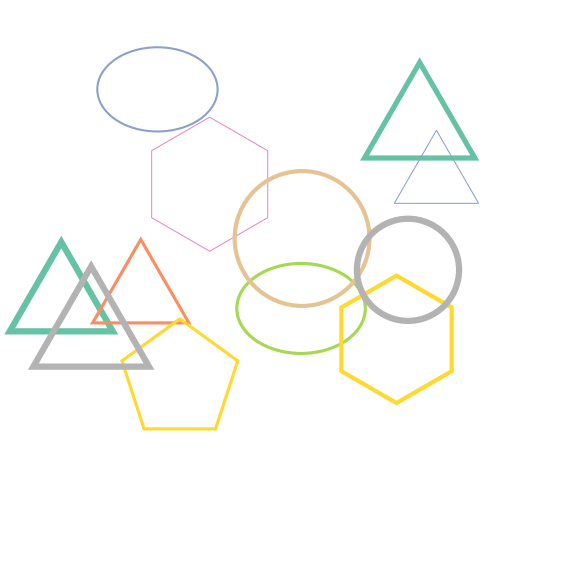[{"shape": "triangle", "thickness": 3, "radius": 0.52, "center": [0.106, 0.477]}, {"shape": "triangle", "thickness": 2.5, "radius": 0.55, "center": [0.727, 0.781]}, {"shape": "triangle", "thickness": 1.5, "radius": 0.48, "center": [0.244, 0.488]}, {"shape": "oval", "thickness": 1, "radius": 0.52, "center": [0.273, 0.844]}, {"shape": "triangle", "thickness": 0.5, "radius": 0.42, "center": [0.756, 0.689]}, {"shape": "hexagon", "thickness": 0.5, "radius": 0.58, "center": [0.363, 0.68]}, {"shape": "oval", "thickness": 1.5, "radius": 0.56, "center": [0.521, 0.465]}, {"shape": "hexagon", "thickness": 2, "radius": 0.55, "center": [0.687, 0.412]}, {"shape": "pentagon", "thickness": 1.5, "radius": 0.53, "center": [0.311, 0.342]}, {"shape": "circle", "thickness": 2, "radius": 0.58, "center": [0.523, 0.586]}, {"shape": "circle", "thickness": 3, "radius": 0.44, "center": [0.707, 0.532]}, {"shape": "triangle", "thickness": 3, "radius": 0.58, "center": [0.158, 0.422]}]